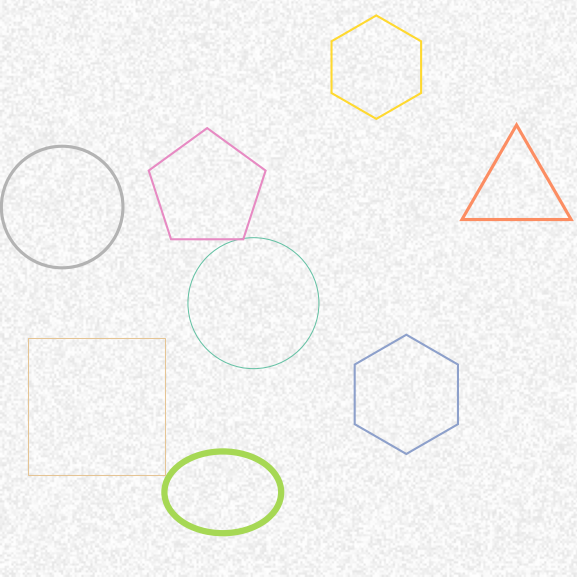[{"shape": "circle", "thickness": 0.5, "radius": 0.57, "center": [0.439, 0.474]}, {"shape": "triangle", "thickness": 1.5, "radius": 0.55, "center": [0.894, 0.674]}, {"shape": "hexagon", "thickness": 1, "radius": 0.52, "center": [0.704, 0.316]}, {"shape": "pentagon", "thickness": 1, "radius": 0.53, "center": [0.359, 0.671]}, {"shape": "oval", "thickness": 3, "radius": 0.51, "center": [0.386, 0.147]}, {"shape": "hexagon", "thickness": 1, "radius": 0.45, "center": [0.652, 0.883]}, {"shape": "square", "thickness": 0.5, "radius": 0.6, "center": [0.167, 0.295]}, {"shape": "circle", "thickness": 1.5, "radius": 0.53, "center": [0.108, 0.641]}]